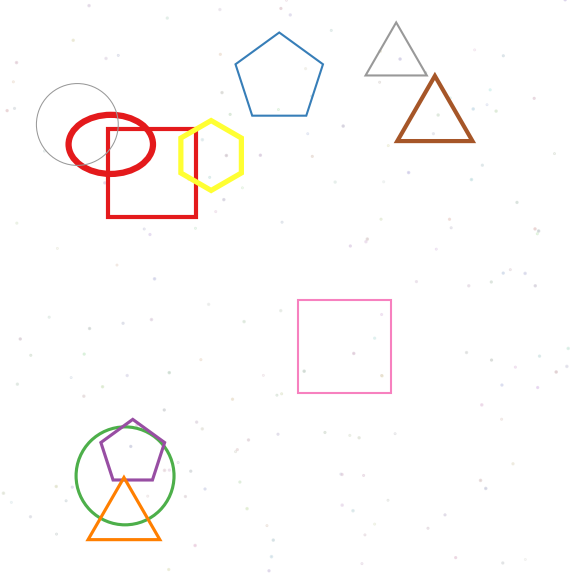[{"shape": "oval", "thickness": 3, "radius": 0.37, "center": [0.192, 0.749]}, {"shape": "square", "thickness": 2, "radius": 0.38, "center": [0.264, 0.7]}, {"shape": "pentagon", "thickness": 1, "radius": 0.4, "center": [0.484, 0.863]}, {"shape": "circle", "thickness": 1.5, "radius": 0.42, "center": [0.217, 0.175]}, {"shape": "pentagon", "thickness": 1.5, "radius": 0.29, "center": [0.23, 0.215]}, {"shape": "triangle", "thickness": 1.5, "radius": 0.36, "center": [0.215, 0.101]}, {"shape": "hexagon", "thickness": 2.5, "radius": 0.3, "center": [0.366, 0.73]}, {"shape": "triangle", "thickness": 2, "radius": 0.38, "center": [0.753, 0.792]}, {"shape": "square", "thickness": 1, "radius": 0.4, "center": [0.596, 0.399]}, {"shape": "triangle", "thickness": 1, "radius": 0.31, "center": [0.686, 0.899]}, {"shape": "circle", "thickness": 0.5, "radius": 0.35, "center": [0.134, 0.784]}]